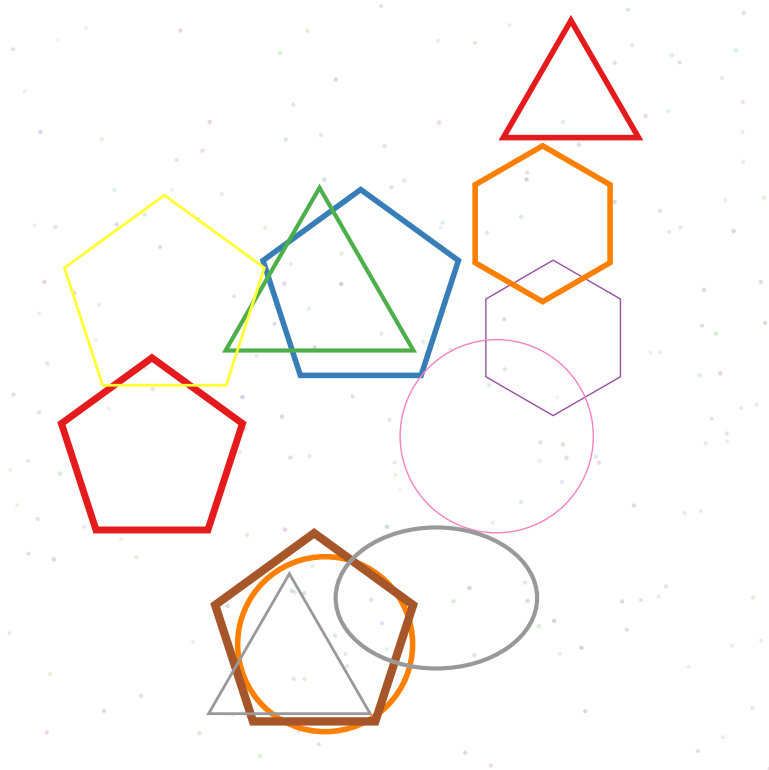[{"shape": "triangle", "thickness": 2, "radius": 0.51, "center": [0.741, 0.872]}, {"shape": "pentagon", "thickness": 2.5, "radius": 0.62, "center": [0.197, 0.412]}, {"shape": "pentagon", "thickness": 2, "radius": 0.67, "center": [0.468, 0.62]}, {"shape": "triangle", "thickness": 1.5, "radius": 0.7, "center": [0.415, 0.615]}, {"shape": "hexagon", "thickness": 0.5, "radius": 0.5, "center": [0.718, 0.561]}, {"shape": "circle", "thickness": 2, "radius": 0.57, "center": [0.422, 0.163]}, {"shape": "hexagon", "thickness": 2, "radius": 0.51, "center": [0.705, 0.709]}, {"shape": "pentagon", "thickness": 1, "radius": 0.68, "center": [0.214, 0.61]}, {"shape": "pentagon", "thickness": 3, "radius": 0.68, "center": [0.408, 0.172]}, {"shape": "circle", "thickness": 0.5, "radius": 0.63, "center": [0.645, 0.433]}, {"shape": "triangle", "thickness": 1, "radius": 0.61, "center": [0.376, 0.134]}, {"shape": "oval", "thickness": 1.5, "radius": 0.65, "center": [0.567, 0.223]}]